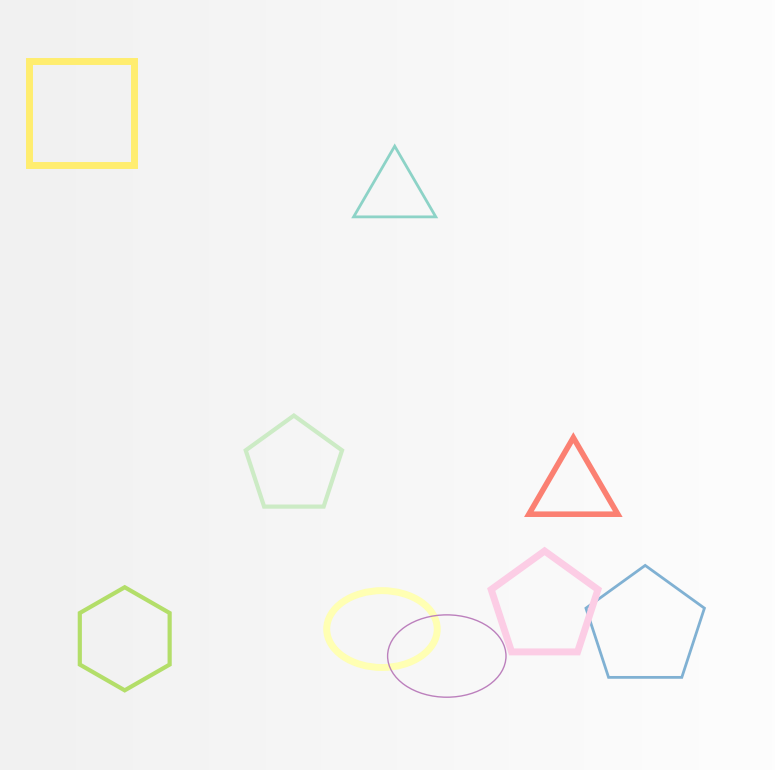[{"shape": "triangle", "thickness": 1, "radius": 0.31, "center": [0.509, 0.749]}, {"shape": "oval", "thickness": 2.5, "radius": 0.36, "center": [0.493, 0.183]}, {"shape": "triangle", "thickness": 2, "radius": 0.33, "center": [0.74, 0.365]}, {"shape": "pentagon", "thickness": 1, "radius": 0.4, "center": [0.832, 0.185]}, {"shape": "hexagon", "thickness": 1.5, "radius": 0.33, "center": [0.161, 0.17]}, {"shape": "pentagon", "thickness": 2.5, "radius": 0.36, "center": [0.703, 0.212]}, {"shape": "oval", "thickness": 0.5, "radius": 0.38, "center": [0.577, 0.148]}, {"shape": "pentagon", "thickness": 1.5, "radius": 0.33, "center": [0.379, 0.395]}, {"shape": "square", "thickness": 2.5, "radius": 0.34, "center": [0.105, 0.853]}]